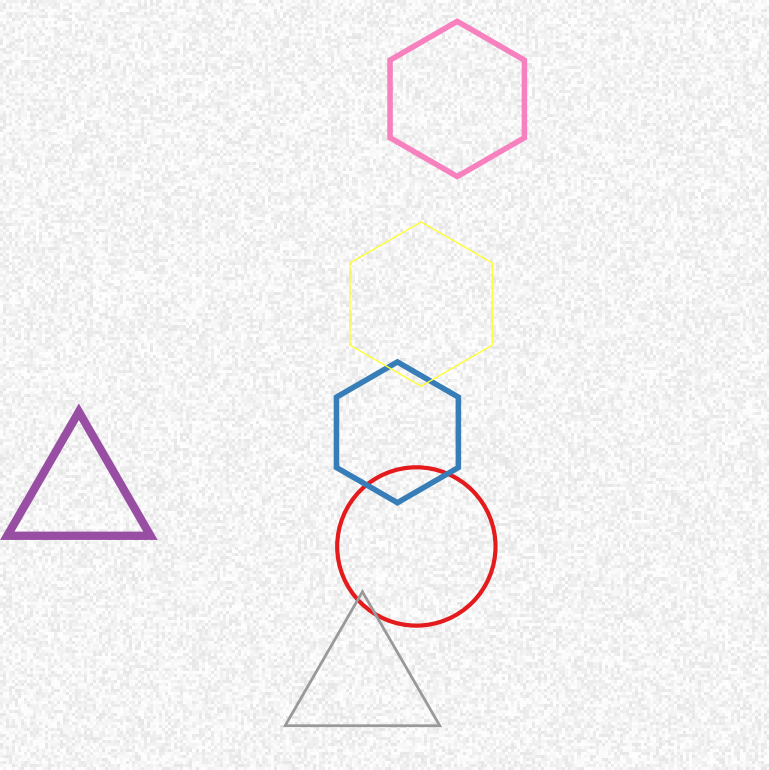[{"shape": "circle", "thickness": 1.5, "radius": 0.51, "center": [0.541, 0.29]}, {"shape": "hexagon", "thickness": 2, "radius": 0.46, "center": [0.516, 0.439]}, {"shape": "triangle", "thickness": 3, "radius": 0.54, "center": [0.102, 0.358]}, {"shape": "hexagon", "thickness": 0.5, "radius": 0.53, "center": [0.547, 0.605]}, {"shape": "hexagon", "thickness": 2, "radius": 0.5, "center": [0.594, 0.872]}, {"shape": "triangle", "thickness": 1, "radius": 0.58, "center": [0.471, 0.115]}]